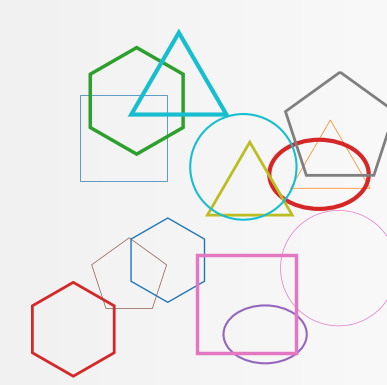[{"shape": "square", "thickness": 0.5, "radius": 0.56, "center": [0.318, 0.642]}, {"shape": "hexagon", "thickness": 1, "radius": 0.55, "center": [0.433, 0.324]}, {"shape": "triangle", "thickness": 0.5, "radius": 0.59, "center": [0.852, 0.57]}, {"shape": "hexagon", "thickness": 2.5, "radius": 0.69, "center": [0.353, 0.738]}, {"shape": "oval", "thickness": 3, "radius": 0.64, "center": [0.823, 0.547]}, {"shape": "hexagon", "thickness": 2, "radius": 0.61, "center": [0.189, 0.145]}, {"shape": "oval", "thickness": 1.5, "radius": 0.54, "center": [0.684, 0.131]}, {"shape": "pentagon", "thickness": 0.5, "radius": 0.51, "center": [0.333, 0.281]}, {"shape": "square", "thickness": 2.5, "radius": 0.64, "center": [0.636, 0.21]}, {"shape": "circle", "thickness": 0.5, "radius": 0.75, "center": [0.874, 0.304]}, {"shape": "pentagon", "thickness": 2, "radius": 0.74, "center": [0.878, 0.664]}, {"shape": "triangle", "thickness": 2, "radius": 0.63, "center": [0.645, 0.504]}, {"shape": "circle", "thickness": 1.5, "radius": 0.69, "center": [0.628, 0.567]}, {"shape": "triangle", "thickness": 3, "radius": 0.71, "center": [0.462, 0.773]}]